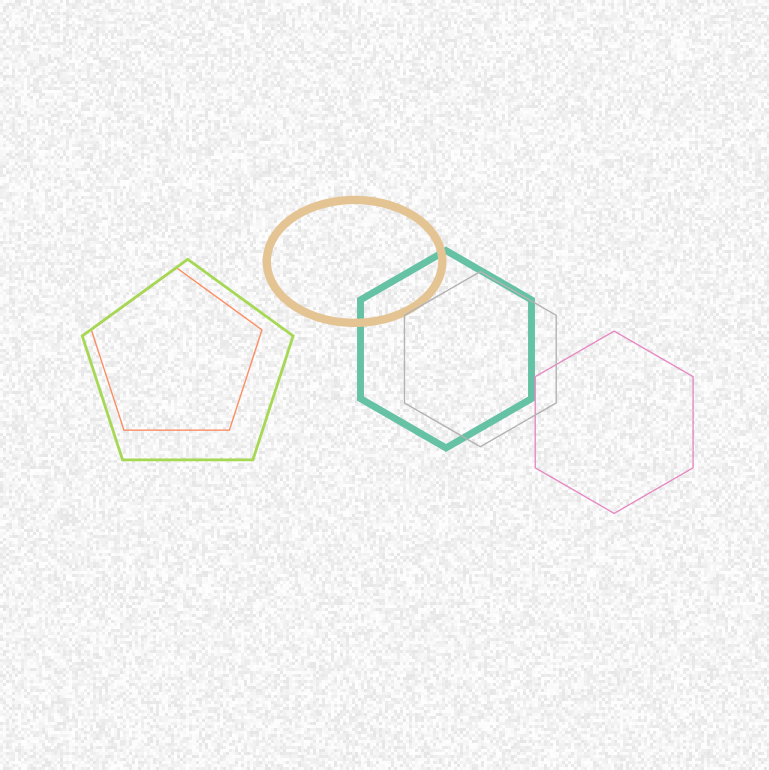[{"shape": "hexagon", "thickness": 2.5, "radius": 0.64, "center": [0.579, 0.546]}, {"shape": "pentagon", "thickness": 0.5, "radius": 0.58, "center": [0.229, 0.536]}, {"shape": "hexagon", "thickness": 0.5, "radius": 0.59, "center": [0.798, 0.452]}, {"shape": "pentagon", "thickness": 1, "radius": 0.72, "center": [0.244, 0.519]}, {"shape": "oval", "thickness": 3, "radius": 0.57, "center": [0.46, 0.661]}, {"shape": "hexagon", "thickness": 0.5, "radius": 0.57, "center": [0.624, 0.534]}]